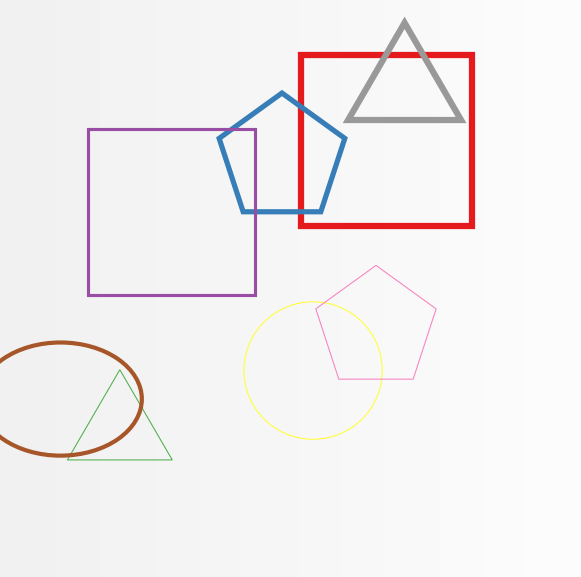[{"shape": "square", "thickness": 3, "radius": 0.74, "center": [0.665, 0.756]}, {"shape": "pentagon", "thickness": 2.5, "radius": 0.57, "center": [0.485, 0.724]}, {"shape": "triangle", "thickness": 0.5, "radius": 0.52, "center": [0.206, 0.255]}, {"shape": "square", "thickness": 1.5, "radius": 0.72, "center": [0.295, 0.632]}, {"shape": "circle", "thickness": 0.5, "radius": 0.6, "center": [0.539, 0.358]}, {"shape": "oval", "thickness": 2, "radius": 0.7, "center": [0.104, 0.308]}, {"shape": "pentagon", "thickness": 0.5, "radius": 0.54, "center": [0.647, 0.431]}, {"shape": "triangle", "thickness": 3, "radius": 0.56, "center": [0.696, 0.847]}]